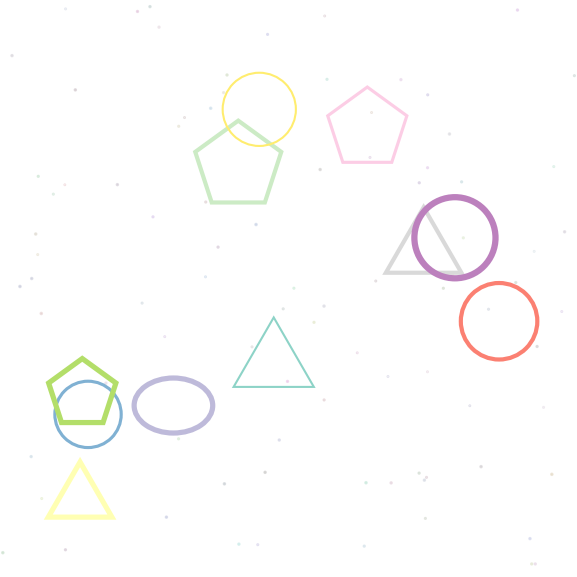[{"shape": "triangle", "thickness": 1, "radius": 0.4, "center": [0.474, 0.369]}, {"shape": "triangle", "thickness": 2.5, "radius": 0.32, "center": [0.139, 0.135]}, {"shape": "oval", "thickness": 2.5, "radius": 0.34, "center": [0.3, 0.297]}, {"shape": "circle", "thickness": 2, "radius": 0.33, "center": [0.864, 0.443]}, {"shape": "circle", "thickness": 1.5, "radius": 0.29, "center": [0.152, 0.282]}, {"shape": "pentagon", "thickness": 2.5, "radius": 0.31, "center": [0.142, 0.317]}, {"shape": "pentagon", "thickness": 1.5, "radius": 0.36, "center": [0.636, 0.776]}, {"shape": "triangle", "thickness": 2, "radius": 0.38, "center": [0.734, 0.565]}, {"shape": "circle", "thickness": 3, "radius": 0.35, "center": [0.788, 0.587]}, {"shape": "pentagon", "thickness": 2, "radius": 0.39, "center": [0.413, 0.712]}, {"shape": "circle", "thickness": 1, "radius": 0.32, "center": [0.449, 0.81]}]